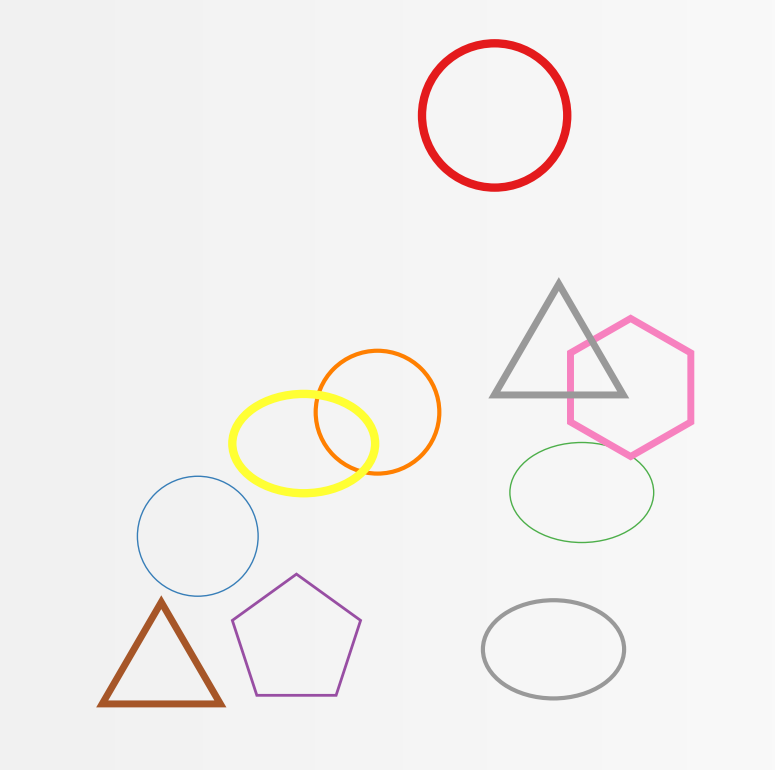[{"shape": "circle", "thickness": 3, "radius": 0.47, "center": [0.638, 0.85]}, {"shape": "circle", "thickness": 0.5, "radius": 0.39, "center": [0.255, 0.304]}, {"shape": "oval", "thickness": 0.5, "radius": 0.46, "center": [0.751, 0.36]}, {"shape": "pentagon", "thickness": 1, "radius": 0.44, "center": [0.383, 0.167]}, {"shape": "circle", "thickness": 1.5, "radius": 0.4, "center": [0.487, 0.465]}, {"shape": "oval", "thickness": 3, "radius": 0.46, "center": [0.392, 0.424]}, {"shape": "triangle", "thickness": 2.5, "radius": 0.44, "center": [0.208, 0.13]}, {"shape": "hexagon", "thickness": 2.5, "radius": 0.45, "center": [0.814, 0.497]}, {"shape": "triangle", "thickness": 2.5, "radius": 0.48, "center": [0.721, 0.535]}, {"shape": "oval", "thickness": 1.5, "radius": 0.46, "center": [0.714, 0.157]}]